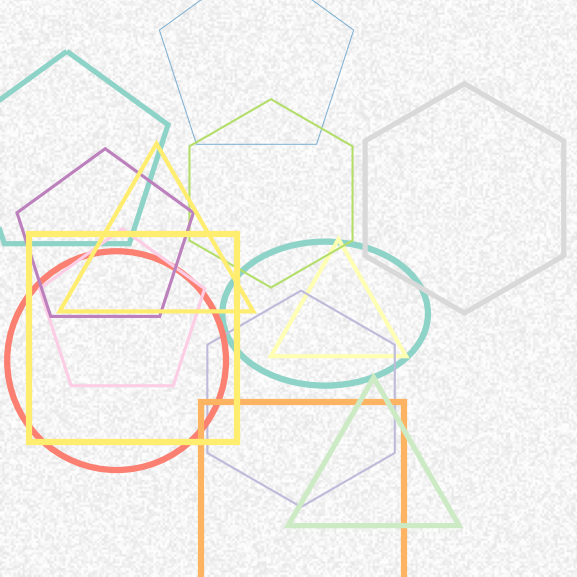[{"shape": "oval", "thickness": 3, "radius": 0.89, "center": [0.563, 0.456]}, {"shape": "pentagon", "thickness": 2.5, "radius": 0.92, "center": [0.116, 0.726]}, {"shape": "triangle", "thickness": 2, "radius": 0.68, "center": [0.586, 0.45]}, {"shape": "hexagon", "thickness": 1, "radius": 0.94, "center": [0.521, 0.309]}, {"shape": "circle", "thickness": 3, "radius": 0.95, "center": [0.202, 0.375]}, {"shape": "pentagon", "thickness": 0.5, "radius": 0.88, "center": [0.444, 0.892]}, {"shape": "square", "thickness": 3, "radius": 0.88, "center": [0.524, 0.126]}, {"shape": "hexagon", "thickness": 1, "radius": 0.82, "center": [0.469, 0.664]}, {"shape": "pentagon", "thickness": 1.5, "radius": 0.75, "center": [0.212, 0.453]}, {"shape": "hexagon", "thickness": 2.5, "radius": 0.99, "center": [0.804, 0.656]}, {"shape": "pentagon", "thickness": 1.5, "radius": 0.8, "center": [0.182, 0.581]}, {"shape": "triangle", "thickness": 2.5, "radius": 0.85, "center": [0.647, 0.174]}, {"shape": "square", "thickness": 3, "radius": 0.9, "center": [0.231, 0.414]}, {"shape": "triangle", "thickness": 2, "radius": 0.97, "center": [0.271, 0.557]}]